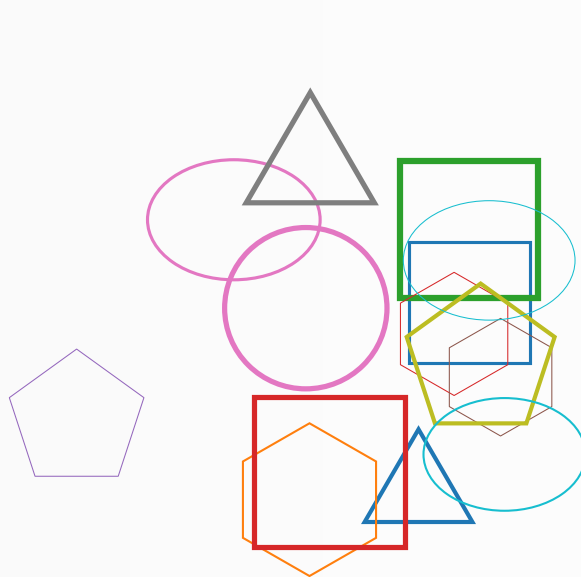[{"shape": "triangle", "thickness": 2, "radius": 0.54, "center": [0.72, 0.149]}, {"shape": "square", "thickness": 1.5, "radius": 0.52, "center": [0.808, 0.475]}, {"shape": "hexagon", "thickness": 1, "radius": 0.66, "center": [0.532, 0.134]}, {"shape": "square", "thickness": 3, "radius": 0.59, "center": [0.807, 0.602]}, {"shape": "square", "thickness": 2.5, "radius": 0.65, "center": [0.567, 0.181]}, {"shape": "hexagon", "thickness": 0.5, "radius": 0.53, "center": [0.781, 0.421]}, {"shape": "pentagon", "thickness": 0.5, "radius": 0.61, "center": [0.132, 0.273]}, {"shape": "hexagon", "thickness": 0.5, "radius": 0.51, "center": [0.861, 0.346]}, {"shape": "oval", "thickness": 1.5, "radius": 0.74, "center": [0.402, 0.619]}, {"shape": "circle", "thickness": 2.5, "radius": 0.7, "center": [0.526, 0.465]}, {"shape": "triangle", "thickness": 2.5, "radius": 0.64, "center": [0.534, 0.712]}, {"shape": "pentagon", "thickness": 2, "radius": 0.67, "center": [0.827, 0.374]}, {"shape": "oval", "thickness": 0.5, "radius": 0.74, "center": [0.842, 0.548]}, {"shape": "oval", "thickness": 1, "radius": 0.7, "center": [0.868, 0.212]}]